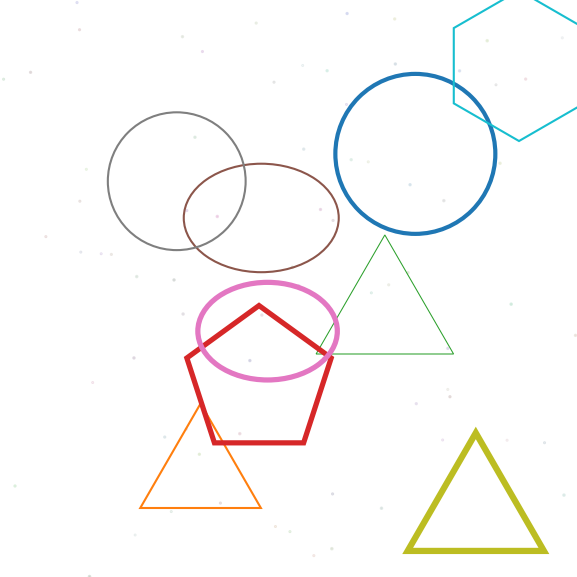[{"shape": "circle", "thickness": 2, "radius": 0.69, "center": [0.719, 0.733]}, {"shape": "triangle", "thickness": 1, "radius": 0.6, "center": [0.347, 0.18]}, {"shape": "triangle", "thickness": 0.5, "radius": 0.69, "center": [0.666, 0.455]}, {"shape": "pentagon", "thickness": 2.5, "radius": 0.66, "center": [0.449, 0.339]}, {"shape": "oval", "thickness": 1, "radius": 0.67, "center": [0.452, 0.622]}, {"shape": "oval", "thickness": 2.5, "radius": 0.6, "center": [0.463, 0.426]}, {"shape": "circle", "thickness": 1, "radius": 0.6, "center": [0.306, 0.685]}, {"shape": "triangle", "thickness": 3, "radius": 0.68, "center": [0.824, 0.113]}, {"shape": "hexagon", "thickness": 1, "radius": 0.65, "center": [0.899, 0.885]}]